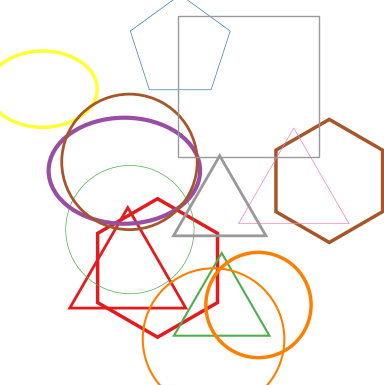[{"shape": "triangle", "thickness": 2, "radius": 0.87, "center": [0.332, 0.287]}, {"shape": "hexagon", "thickness": 2.5, "radius": 0.9, "center": [0.409, 0.304]}, {"shape": "pentagon", "thickness": 0.5, "radius": 0.68, "center": [0.468, 0.877]}, {"shape": "circle", "thickness": 0.5, "radius": 0.83, "center": [0.337, 0.404]}, {"shape": "triangle", "thickness": 1.5, "radius": 0.72, "center": [0.576, 0.2]}, {"shape": "oval", "thickness": 3, "radius": 0.98, "center": [0.323, 0.557]}, {"shape": "circle", "thickness": 2.5, "radius": 0.68, "center": [0.671, 0.208]}, {"shape": "circle", "thickness": 1.5, "radius": 0.92, "center": [0.555, 0.119]}, {"shape": "oval", "thickness": 2.5, "radius": 0.71, "center": [0.111, 0.768]}, {"shape": "hexagon", "thickness": 2.5, "radius": 0.8, "center": [0.855, 0.53]}, {"shape": "circle", "thickness": 2, "radius": 0.88, "center": [0.336, 0.58]}, {"shape": "triangle", "thickness": 0.5, "radius": 0.83, "center": [0.763, 0.502]}, {"shape": "square", "thickness": 1, "radius": 0.92, "center": [0.646, 0.775]}, {"shape": "triangle", "thickness": 2, "radius": 0.69, "center": [0.571, 0.457]}]